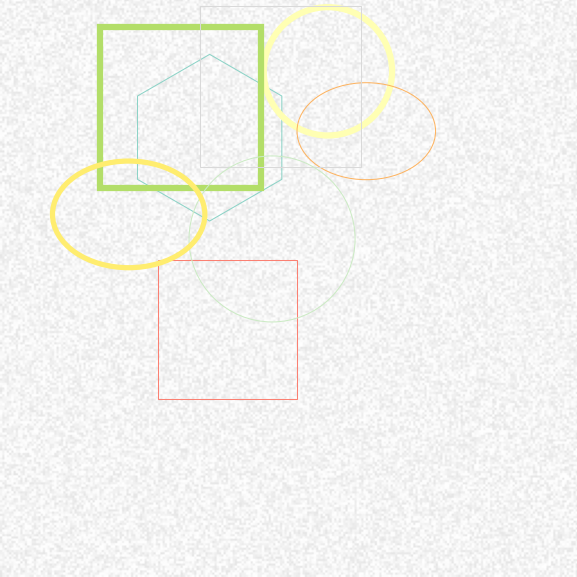[{"shape": "hexagon", "thickness": 0.5, "radius": 0.72, "center": [0.363, 0.761]}, {"shape": "circle", "thickness": 3, "radius": 0.56, "center": [0.568, 0.876]}, {"shape": "square", "thickness": 0.5, "radius": 0.6, "center": [0.394, 0.429]}, {"shape": "oval", "thickness": 0.5, "radius": 0.6, "center": [0.634, 0.772]}, {"shape": "square", "thickness": 3, "radius": 0.7, "center": [0.312, 0.813]}, {"shape": "square", "thickness": 0.5, "radius": 0.7, "center": [0.486, 0.85]}, {"shape": "circle", "thickness": 0.5, "radius": 0.72, "center": [0.471, 0.585]}, {"shape": "oval", "thickness": 2.5, "radius": 0.66, "center": [0.223, 0.628]}]